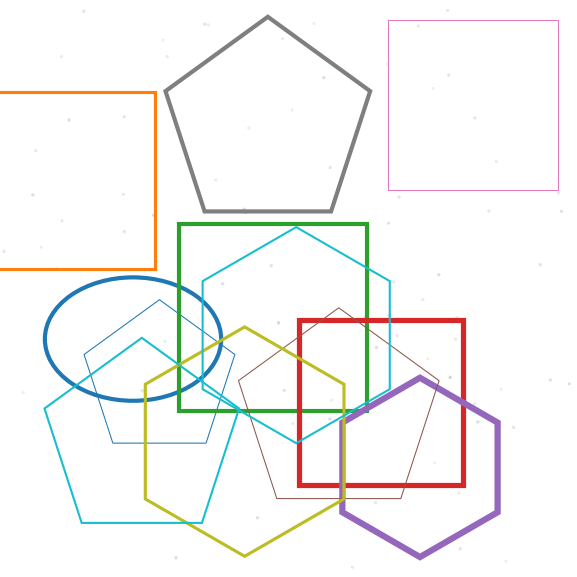[{"shape": "oval", "thickness": 2, "radius": 0.76, "center": [0.23, 0.412]}, {"shape": "pentagon", "thickness": 0.5, "radius": 0.69, "center": [0.276, 0.343]}, {"shape": "square", "thickness": 1.5, "radius": 0.76, "center": [0.116, 0.686]}, {"shape": "square", "thickness": 2, "radius": 0.81, "center": [0.473, 0.449]}, {"shape": "square", "thickness": 2.5, "radius": 0.71, "center": [0.66, 0.302]}, {"shape": "hexagon", "thickness": 3, "radius": 0.78, "center": [0.727, 0.19]}, {"shape": "pentagon", "thickness": 0.5, "radius": 0.91, "center": [0.587, 0.284]}, {"shape": "square", "thickness": 0.5, "radius": 0.74, "center": [0.819, 0.817]}, {"shape": "pentagon", "thickness": 2, "radius": 0.93, "center": [0.464, 0.784]}, {"shape": "hexagon", "thickness": 1.5, "radius": 0.99, "center": [0.424, 0.234]}, {"shape": "hexagon", "thickness": 1, "radius": 0.94, "center": [0.513, 0.419]}, {"shape": "pentagon", "thickness": 1, "radius": 0.89, "center": [0.246, 0.237]}]